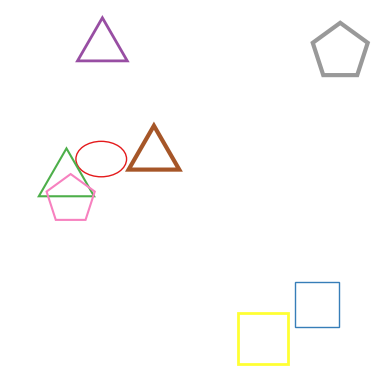[{"shape": "oval", "thickness": 1, "radius": 0.33, "center": [0.263, 0.587]}, {"shape": "square", "thickness": 1, "radius": 0.29, "center": [0.824, 0.21]}, {"shape": "triangle", "thickness": 1.5, "radius": 0.41, "center": [0.173, 0.532]}, {"shape": "triangle", "thickness": 2, "radius": 0.37, "center": [0.266, 0.879]}, {"shape": "square", "thickness": 2, "radius": 0.33, "center": [0.683, 0.121]}, {"shape": "triangle", "thickness": 3, "radius": 0.38, "center": [0.4, 0.597]}, {"shape": "pentagon", "thickness": 1.5, "radius": 0.33, "center": [0.184, 0.482]}, {"shape": "pentagon", "thickness": 3, "radius": 0.38, "center": [0.884, 0.866]}]